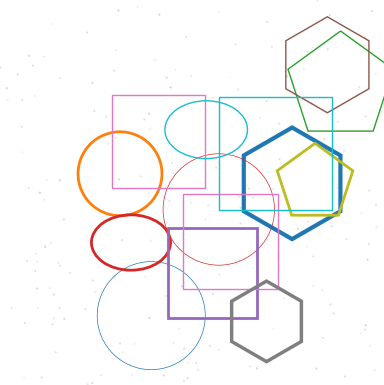[{"shape": "hexagon", "thickness": 3, "radius": 0.72, "center": [0.759, 0.524]}, {"shape": "circle", "thickness": 0.5, "radius": 0.7, "center": [0.393, 0.18]}, {"shape": "circle", "thickness": 2, "radius": 0.54, "center": [0.312, 0.549]}, {"shape": "pentagon", "thickness": 1, "radius": 0.72, "center": [0.885, 0.776]}, {"shape": "circle", "thickness": 0.5, "radius": 0.72, "center": [0.568, 0.456]}, {"shape": "oval", "thickness": 2, "radius": 0.51, "center": [0.34, 0.37]}, {"shape": "square", "thickness": 2, "radius": 0.58, "center": [0.551, 0.291]}, {"shape": "hexagon", "thickness": 1, "radius": 0.62, "center": [0.85, 0.832]}, {"shape": "square", "thickness": 1, "radius": 0.62, "center": [0.598, 0.373]}, {"shape": "square", "thickness": 1, "radius": 0.6, "center": [0.412, 0.632]}, {"shape": "hexagon", "thickness": 2.5, "radius": 0.52, "center": [0.692, 0.165]}, {"shape": "pentagon", "thickness": 2, "radius": 0.52, "center": [0.818, 0.525]}, {"shape": "oval", "thickness": 1, "radius": 0.54, "center": [0.536, 0.663]}, {"shape": "square", "thickness": 1, "radius": 0.74, "center": [0.715, 0.601]}]